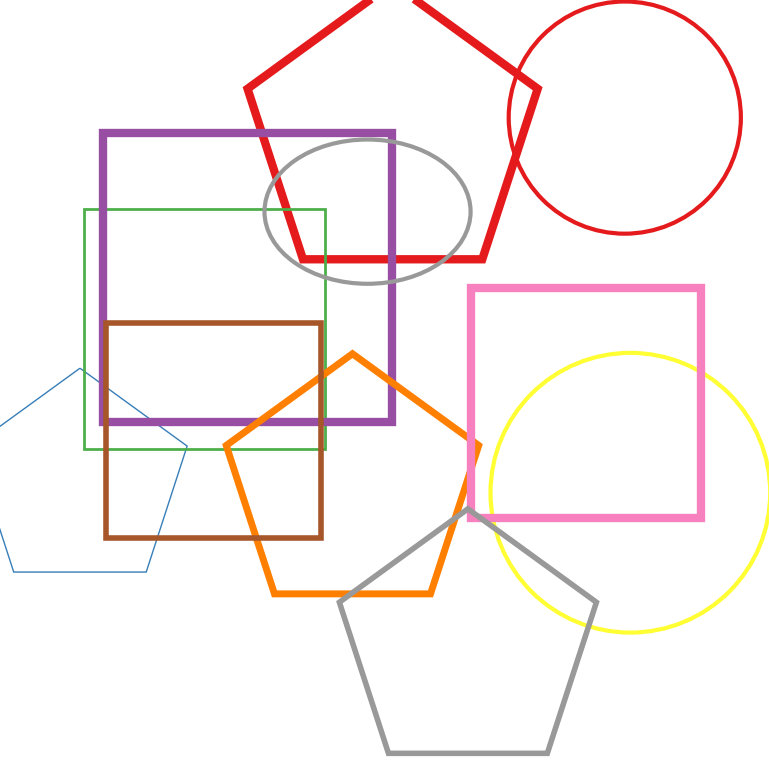[{"shape": "circle", "thickness": 1.5, "radius": 0.75, "center": [0.811, 0.847]}, {"shape": "pentagon", "thickness": 3, "radius": 0.99, "center": [0.51, 0.824]}, {"shape": "pentagon", "thickness": 0.5, "radius": 0.73, "center": [0.104, 0.375]}, {"shape": "square", "thickness": 1, "radius": 0.78, "center": [0.266, 0.573]}, {"shape": "square", "thickness": 3, "radius": 0.94, "center": [0.321, 0.64]}, {"shape": "pentagon", "thickness": 2.5, "radius": 0.86, "center": [0.458, 0.368]}, {"shape": "circle", "thickness": 1.5, "radius": 0.91, "center": [0.819, 0.36]}, {"shape": "square", "thickness": 2, "radius": 0.7, "center": [0.277, 0.441]}, {"shape": "square", "thickness": 3, "radius": 0.74, "center": [0.761, 0.476]}, {"shape": "oval", "thickness": 1.5, "radius": 0.67, "center": [0.477, 0.725]}, {"shape": "pentagon", "thickness": 2, "radius": 0.88, "center": [0.608, 0.164]}]